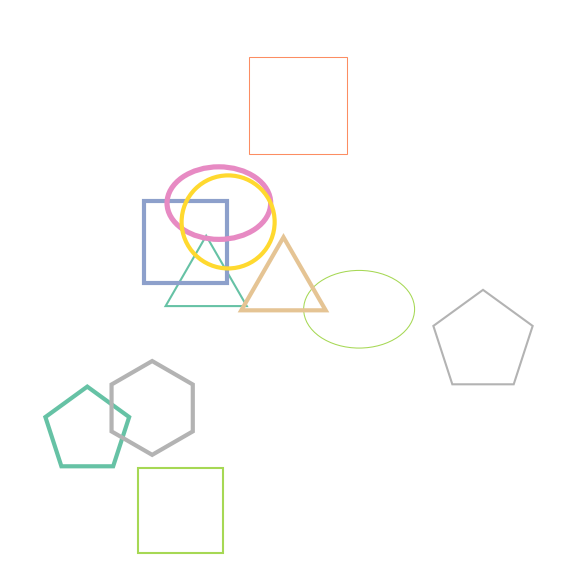[{"shape": "pentagon", "thickness": 2, "radius": 0.38, "center": [0.151, 0.253]}, {"shape": "triangle", "thickness": 1, "radius": 0.41, "center": [0.357, 0.51]}, {"shape": "square", "thickness": 0.5, "radius": 0.42, "center": [0.516, 0.816]}, {"shape": "square", "thickness": 2, "radius": 0.36, "center": [0.322, 0.58]}, {"shape": "oval", "thickness": 2.5, "radius": 0.45, "center": [0.379, 0.647]}, {"shape": "square", "thickness": 1, "radius": 0.37, "center": [0.313, 0.115]}, {"shape": "oval", "thickness": 0.5, "radius": 0.48, "center": [0.622, 0.464]}, {"shape": "circle", "thickness": 2, "radius": 0.4, "center": [0.395, 0.615]}, {"shape": "triangle", "thickness": 2, "radius": 0.42, "center": [0.491, 0.504]}, {"shape": "hexagon", "thickness": 2, "radius": 0.41, "center": [0.263, 0.293]}, {"shape": "pentagon", "thickness": 1, "radius": 0.45, "center": [0.836, 0.407]}]